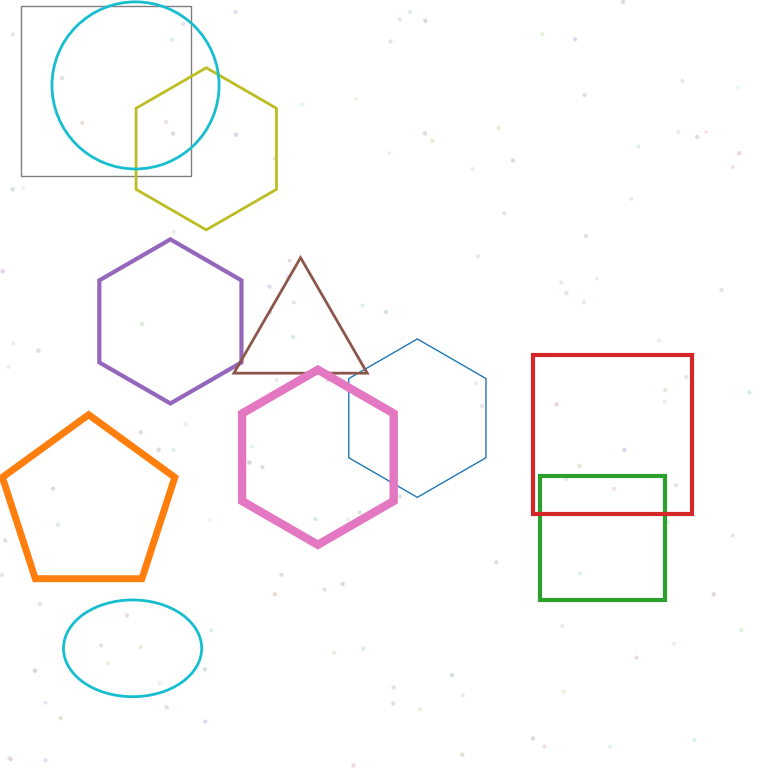[{"shape": "hexagon", "thickness": 0.5, "radius": 0.51, "center": [0.542, 0.457]}, {"shape": "pentagon", "thickness": 2.5, "radius": 0.59, "center": [0.115, 0.344]}, {"shape": "square", "thickness": 1.5, "radius": 0.4, "center": [0.783, 0.302]}, {"shape": "square", "thickness": 1.5, "radius": 0.52, "center": [0.796, 0.435]}, {"shape": "hexagon", "thickness": 1.5, "radius": 0.53, "center": [0.221, 0.583]}, {"shape": "triangle", "thickness": 1, "radius": 0.5, "center": [0.39, 0.565]}, {"shape": "hexagon", "thickness": 3, "radius": 0.57, "center": [0.413, 0.406]}, {"shape": "square", "thickness": 0.5, "radius": 0.55, "center": [0.138, 0.882]}, {"shape": "hexagon", "thickness": 1, "radius": 0.53, "center": [0.268, 0.807]}, {"shape": "oval", "thickness": 1, "radius": 0.45, "center": [0.172, 0.158]}, {"shape": "circle", "thickness": 1, "radius": 0.54, "center": [0.176, 0.889]}]